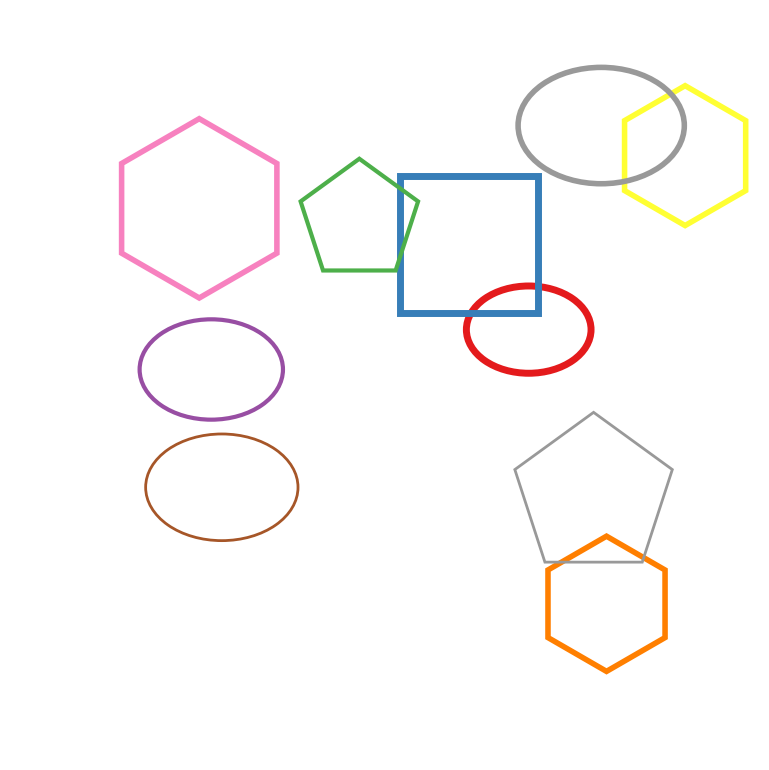[{"shape": "oval", "thickness": 2.5, "radius": 0.4, "center": [0.687, 0.572]}, {"shape": "square", "thickness": 2.5, "radius": 0.45, "center": [0.609, 0.683]}, {"shape": "pentagon", "thickness": 1.5, "radius": 0.4, "center": [0.467, 0.714]}, {"shape": "oval", "thickness": 1.5, "radius": 0.47, "center": [0.274, 0.52]}, {"shape": "hexagon", "thickness": 2, "radius": 0.44, "center": [0.788, 0.216]}, {"shape": "hexagon", "thickness": 2, "radius": 0.45, "center": [0.89, 0.798]}, {"shape": "oval", "thickness": 1, "radius": 0.49, "center": [0.288, 0.367]}, {"shape": "hexagon", "thickness": 2, "radius": 0.58, "center": [0.259, 0.729]}, {"shape": "oval", "thickness": 2, "radius": 0.54, "center": [0.781, 0.837]}, {"shape": "pentagon", "thickness": 1, "radius": 0.54, "center": [0.771, 0.357]}]